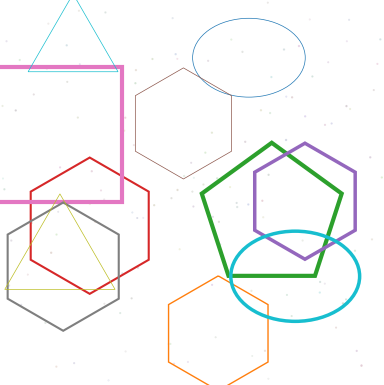[{"shape": "oval", "thickness": 0.5, "radius": 0.73, "center": [0.647, 0.85]}, {"shape": "hexagon", "thickness": 1, "radius": 0.75, "center": [0.567, 0.134]}, {"shape": "pentagon", "thickness": 3, "radius": 0.96, "center": [0.706, 0.438]}, {"shape": "hexagon", "thickness": 1.5, "radius": 0.88, "center": [0.233, 0.414]}, {"shape": "hexagon", "thickness": 2.5, "radius": 0.75, "center": [0.792, 0.477]}, {"shape": "hexagon", "thickness": 0.5, "radius": 0.72, "center": [0.476, 0.679]}, {"shape": "square", "thickness": 3, "radius": 0.87, "center": [0.143, 0.651]}, {"shape": "hexagon", "thickness": 1.5, "radius": 0.83, "center": [0.164, 0.307]}, {"shape": "triangle", "thickness": 0.5, "radius": 0.83, "center": [0.156, 0.331]}, {"shape": "triangle", "thickness": 0.5, "radius": 0.67, "center": [0.19, 0.881]}, {"shape": "oval", "thickness": 2.5, "radius": 0.84, "center": [0.767, 0.282]}]